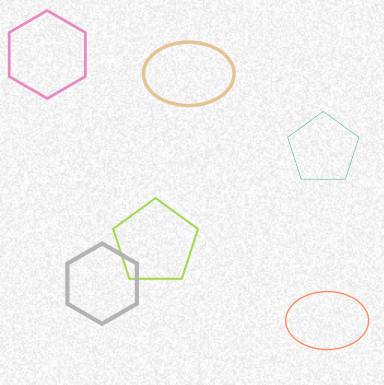[{"shape": "pentagon", "thickness": 0.5, "radius": 0.49, "center": [0.84, 0.613]}, {"shape": "oval", "thickness": 1, "radius": 0.54, "center": [0.85, 0.167]}, {"shape": "hexagon", "thickness": 2, "radius": 0.57, "center": [0.123, 0.858]}, {"shape": "pentagon", "thickness": 1.5, "radius": 0.58, "center": [0.404, 0.37]}, {"shape": "oval", "thickness": 2.5, "radius": 0.59, "center": [0.49, 0.808]}, {"shape": "hexagon", "thickness": 3, "radius": 0.52, "center": [0.265, 0.263]}]